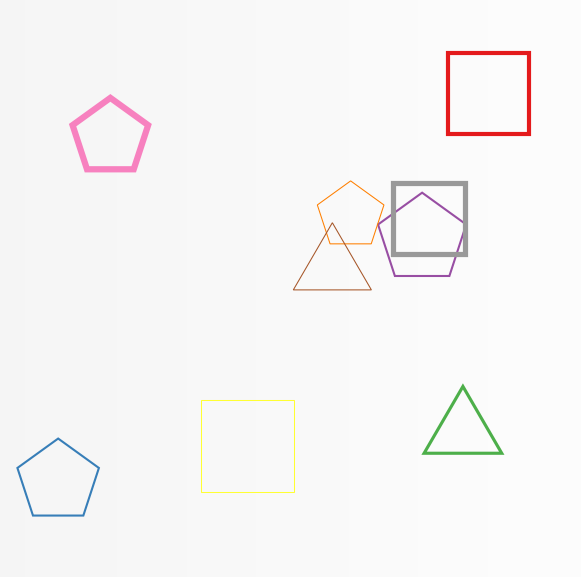[{"shape": "square", "thickness": 2, "radius": 0.35, "center": [0.84, 0.838]}, {"shape": "pentagon", "thickness": 1, "radius": 0.37, "center": [0.1, 0.166]}, {"shape": "triangle", "thickness": 1.5, "radius": 0.39, "center": [0.796, 0.253]}, {"shape": "pentagon", "thickness": 1, "radius": 0.4, "center": [0.726, 0.586]}, {"shape": "pentagon", "thickness": 0.5, "radius": 0.3, "center": [0.603, 0.626]}, {"shape": "square", "thickness": 0.5, "radius": 0.4, "center": [0.425, 0.226]}, {"shape": "triangle", "thickness": 0.5, "radius": 0.39, "center": [0.572, 0.536]}, {"shape": "pentagon", "thickness": 3, "radius": 0.34, "center": [0.19, 0.761]}, {"shape": "square", "thickness": 2.5, "radius": 0.31, "center": [0.738, 0.621]}]